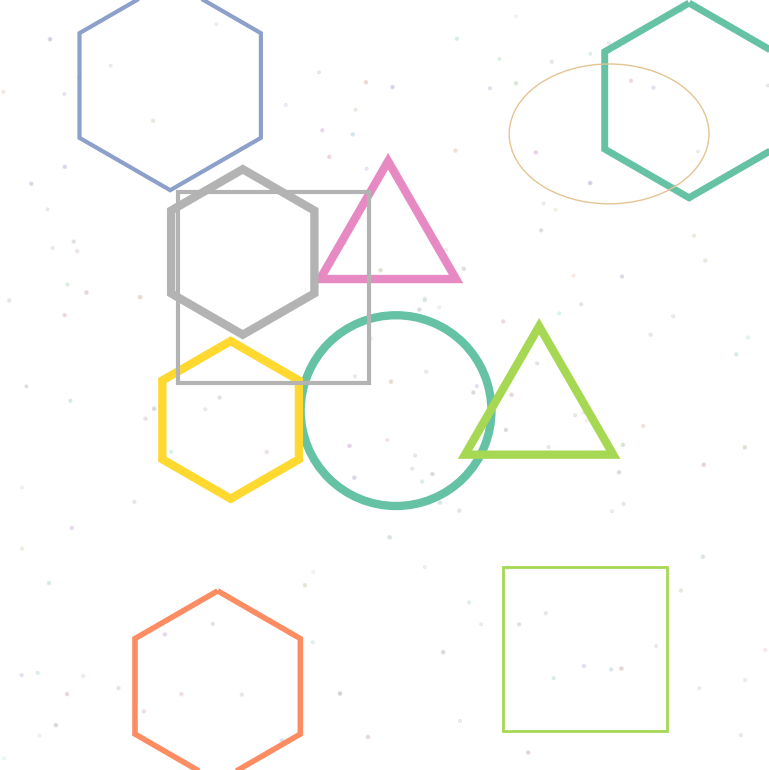[{"shape": "circle", "thickness": 3, "radius": 0.62, "center": [0.514, 0.467]}, {"shape": "hexagon", "thickness": 2.5, "radius": 0.63, "center": [0.895, 0.87]}, {"shape": "hexagon", "thickness": 2, "radius": 0.62, "center": [0.283, 0.109]}, {"shape": "hexagon", "thickness": 1.5, "radius": 0.68, "center": [0.221, 0.889]}, {"shape": "triangle", "thickness": 3, "radius": 0.51, "center": [0.504, 0.689]}, {"shape": "square", "thickness": 1, "radius": 0.53, "center": [0.759, 0.157]}, {"shape": "triangle", "thickness": 3, "radius": 0.56, "center": [0.7, 0.465]}, {"shape": "hexagon", "thickness": 3, "radius": 0.51, "center": [0.3, 0.455]}, {"shape": "oval", "thickness": 0.5, "radius": 0.65, "center": [0.791, 0.826]}, {"shape": "hexagon", "thickness": 3, "radius": 0.54, "center": [0.315, 0.673]}, {"shape": "square", "thickness": 1.5, "radius": 0.62, "center": [0.355, 0.627]}]